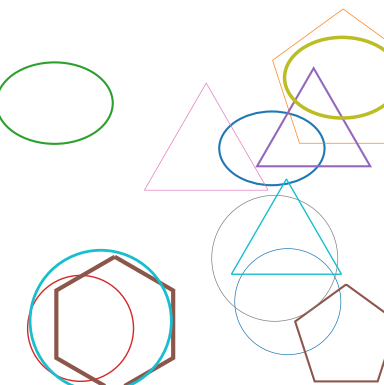[{"shape": "circle", "thickness": 0.5, "radius": 0.69, "center": [0.748, 0.217]}, {"shape": "oval", "thickness": 1.5, "radius": 0.68, "center": [0.706, 0.615]}, {"shape": "pentagon", "thickness": 0.5, "radius": 0.96, "center": [0.891, 0.784]}, {"shape": "oval", "thickness": 1.5, "radius": 0.76, "center": [0.142, 0.732]}, {"shape": "circle", "thickness": 1, "radius": 0.69, "center": [0.209, 0.147]}, {"shape": "triangle", "thickness": 1.5, "radius": 0.85, "center": [0.815, 0.653]}, {"shape": "hexagon", "thickness": 3, "radius": 0.88, "center": [0.298, 0.158]}, {"shape": "pentagon", "thickness": 1.5, "radius": 0.7, "center": [0.899, 0.122]}, {"shape": "triangle", "thickness": 0.5, "radius": 0.93, "center": [0.536, 0.599]}, {"shape": "circle", "thickness": 0.5, "radius": 0.82, "center": [0.714, 0.329]}, {"shape": "oval", "thickness": 2.5, "radius": 0.75, "center": [0.889, 0.798]}, {"shape": "circle", "thickness": 2, "radius": 0.92, "center": [0.262, 0.166]}, {"shape": "triangle", "thickness": 1, "radius": 0.82, "center": [0.744, 0.37]}]